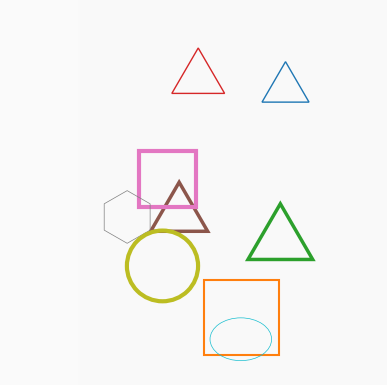[{"shape": "triangle", "thickness": 1, "radius": 0.35, "center": [0.737, 0.77]}, {"shape": "square", "thickness": 1.5, "radius": 0.48, "center": [0.623, 0.175]}, {"shape": "triangle", "thickness": 2.5, "radius": 0.48, "center": [0.723, 0.374]}, {"shape": "triangle", "thickness": 1, "radius": 0.39, "center": [0.512, 0.797]}, {"shape": "triangle", "thickness": 2.5, "radius": 0.42, "center": [0.462, 0.442]}, {"shape": "square", "thickness": 3, "radius": 0.36, "center": [0.432, 0.535]}, {"shape": "hexagon", "thickness": 0.5, "radius": 0.34, "center": [0.328, 0.436]}, {"shape": "circle", "thickness": 3, "radius": 0.46, "center": [0.419, 0.309]}, {"shape": "oval", "thickness": 0.5, "radius": 0.4, "center": [0.621, 0.119]}]